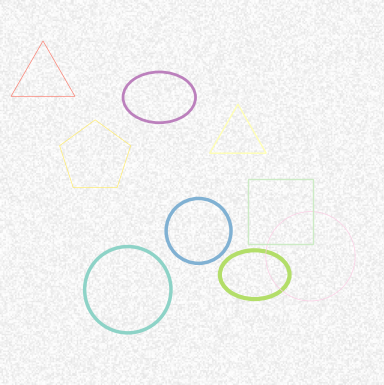[{"shape": "circle", "thickness": 2.5, "radius": 0.56, "center": [0.332, 0.247]}, {"shape": "triangle", "thickness": 1, "radius": 0.42, "center": [0.618, 0.644]}, {"shape": "triangle", "thickness": 0.5, "radius": 0.48, "center": [0.112, 0.798]}, {"shape": "circle", "thickness": 2.5, "radius": 0.42, "center": [0.516, 0.4]}, {"shape": "oval", "thickness": 3, "radius": 0.45, "center": [0.662, 0.287]}, {"shape": "circle", "thickness": 0.5, "radius": 0.58, "center": [0.806, 0.334]}, {"shape": "oval", "thickness": 2, "radius": 0.47, "center": [0.414, 0.747]}, {"shape": "square", "thickness": 1, "radius": 0.42, "center": [0.729, 0.45]}, {"shape": "pentagon", "thickness": 0.5, "radius": 0.49, "center": [0.247, 0.592]}]